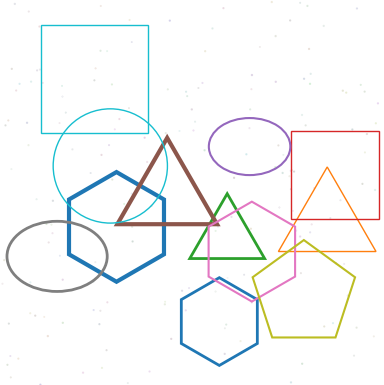[{"shape": "hexagon", "thickness": 2, "radius": 0.57, "center": [0.57, 0.165]}, {"shape": "hexagon", "thickness": 3, "radius": 0.71, "center": [0.303, 0.411]}, {"shape": "triangle", "thickness": 1, "radius": 0.73, "center": [0.85, 0.42]}, {"shape": "triangle", "thickness": 2, "radius": 0.56, "center": [0.59, 0.385]}, {"shape": "square", "thickness": 1, "radius": 0.57, "center": [0.87, 0.545]}, {"shape": "oval", "thickness": 1.5, "radius": 0.53, "center": [0.648, 0.619]}, {"shape": "triangle", "thickness": 3, "radius": 0.75, "center": [0.434, 0.492]}, {"shape": "hexagon", "thickness": 1.5, "radius": 0.65, "center": [0.654, 0.346]}, {"shape": "oval", "thickness": 2, "radius": 0.65, "center": [0.148, 0.334]}, {"shape": "pentagon", "thickness": 1.5, "radius": 0.7, "center": [0.789, 0.237]}, {"shape": "square", "thickness": 1, "radius": 0.7, "center": [0.246, 0.794]}, {"shape": "circle", "thickness": 1, "radius": 0.74, "center": [0.286, 0.569]}]